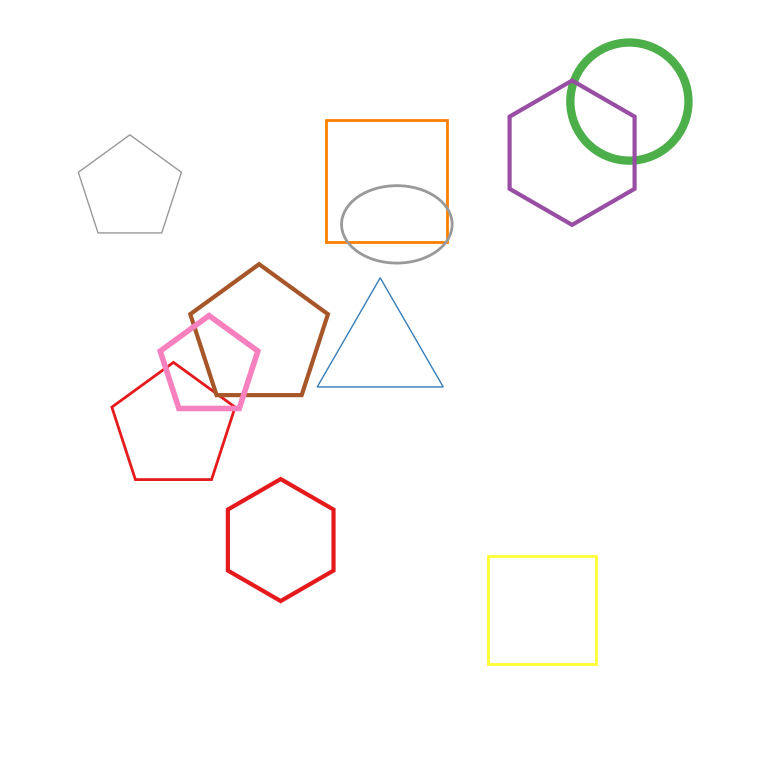[{"shape": "hexagon", "thickness": 1.5, "radius": 0.4, "center": [0.365, 0.299]}, {"shape": "pentagon", "thickness": 1, "radius": 0.42, "center": [0.225, 0.445]}, {"shape": "triangle", "thickness": 0.5, "radius": 0.47, "center": [0.494, 0.545]}, {"shape": "circle", "thickness": 3, "radius": 0.38, "center": [0.817, 0.868]}, {"shape": "hexagon", "thickness": 1.5, "radius": 0.47, "center": [0.743, 0.802]}, {"shape": "square", "thickness": 1, "radius": 0.4, "center": [0.502, 0.765]}, {"shape": "square", "thickness": 1, "radius": 0.35, "center": [0.704, 0.208]}, {"shape": "pentagon", "thickness": 1.5, "radius": 0.47, "center": [0.337, 0.563]}, {"shape": "pentagon", "thickness": 2, "radius": 0.33, "center": [0.271, 0.523]}, {"shape": "pentagon", "thickness": 0.5, "radius": 0.35, "center": [0.169, 0.754]}, {"shape": "oval", "thickness": 1, "radius": 0.36, "center": [0.515, 0.709]}]